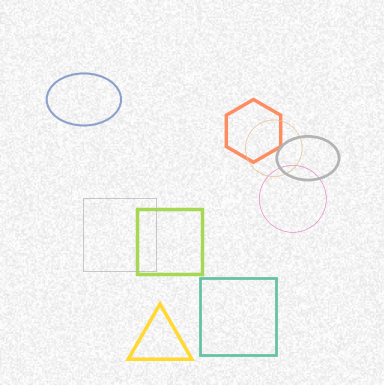[{"shape": "square", "thickness": 2, "radius": 0.49, "center": [0.617, 0.178]}, {"shape": "hexagon", "thickness": 2.5, "radius": 0.41, "center": [0.658, 0.66]}, {"shape": "oval", "thickness": 1.5, "radius": 0.48, "center": [0.218, 0.742]}, {"shape": "circle", "thickness": 0.5, "radius": 0.44, "center": [0.761, 0.483]}, {"shape": "square", "thickness": 2.5, "radius": 0.42, "center": [0.44, 0.373]}, {"shape": "triangle", "thickness": 2.5, "radius": 0.48, "center": [0.416, 0.115]}, {"shape": "circle", "thickness": 0.5, "radius": 0.37, "center": [0.711, 0.615]}, {"shape": "square", "thickness": 0.5, "radius": 0.47, "center": [0.31, 0.391]}, {"shape": "oval", "thickness": 2, "radius": 0.4, "center": [0.8, 0.589]}]